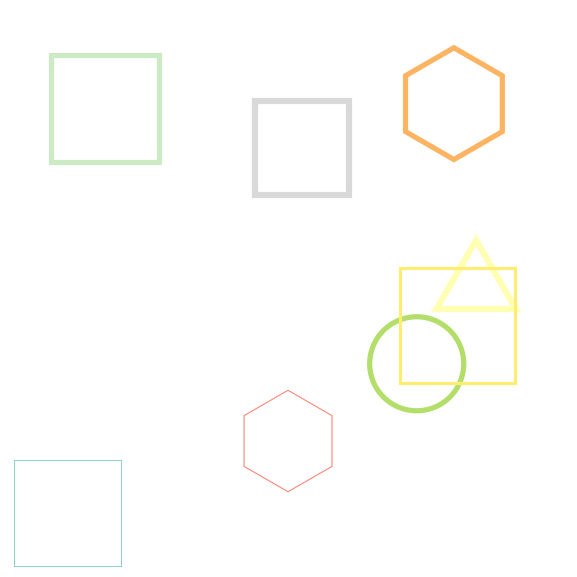[{"shape": "square", "thickness": 0.5, "radius": 0.46, "center": [0.117, 0.111]}, {"shape": "triangle", "thickness": 3, "radius": 0.4, "center": [0.824, 0.504]}, {"shape": "hexagon", "thickness": 0.5, "radius": 0.44, "center": [0.499, 0.235]}, {"shape": "hexagon", "thickness": 2.5, "radius": 0.48, "center": [0.786, 0.82]}, {"shape": "circle", "thickness": 2.5, "radius": 0.41, "center": [0.722, 0.369]}, {"shape": "square", "thickness": 3, "radius": 0.41, "center": [0.522, 0.743]}, {"shape": "square", "thickness": 2.5, "radius": 0.47, "center": [0.182, 0.811]}, {"shape": "square", "thickness": 1.5, "radius": 0.5, "center": [0.791, 0.436]}]